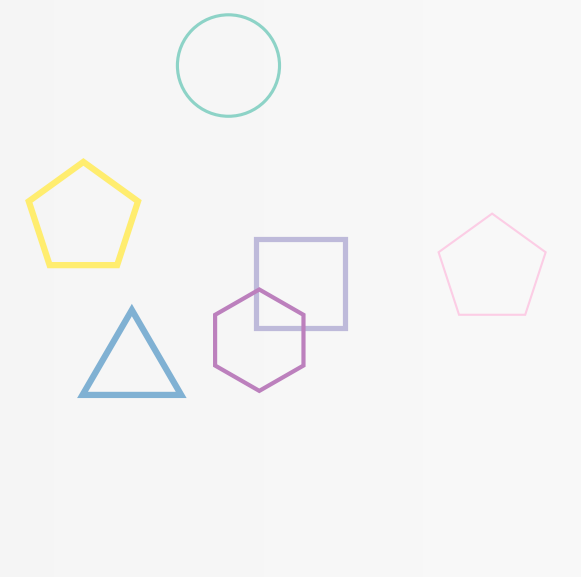[{"shape": "circle", "thickness": 1.5, "radius": 0.44, "center": [0.393, 0.886]}, {"shape": "square", "thickness": 2.5, "radius": 0.39, "center": [0.517, 0.509]}, {"shape": "triangle", "thickness": 3, "radius": 0.49, "center": [0.227, 0.364]}, {"shape": "pentagon", "thickness": 1, "radius": 0.48, "center": [0.847, 0.532]}, {"shape": "hexagon", "thickness": 2, "radius": 0.44, "center": [0.446, 0.41]}, {"shape": "pentagon", "thickness": 3, "radius": 0.49, "center": [0.143, 0.62]}]